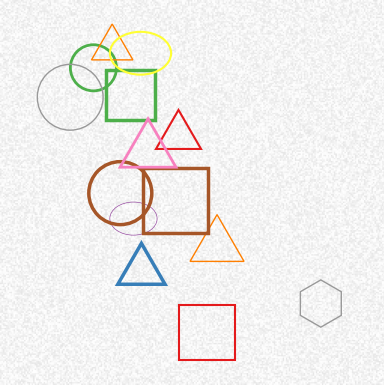[{"shape": "triangle", "thickness": 1.5, "radius": 0.34, "center": [0.464, 0.647]}, {"shape": "square", "thickness": 1.5, "radius": 0.36, "center": [0.538, 0.136]}, {"shape": "triangle", "thickness": 2.5, "radius": 0.35, "center": [0.367, 0.297]}, {"shape": "circle", "thickness": 2, "radius": 0.3, "center": [0.243, 0.824]}, {"shape": "square", "thickness": 2.5, "radius": 0.32, "center": [0.34, 0.753]}, {"shape": "oval", "thickness": 0.5, "radius": 0.31, "center": [0.347, 0.432]}, {"shape": "triangle", "thickness": 1, "radius": 0.31, "center": [0.291, 0.876]}, {"shape": "triangle", "thickness": 1, "radius": 0.4, "center": [0.564, 0.362]}, {"shape": "oval", "thickness": 1.5, "radius": 0.4, "center": [0.365, 0.862]}, {"shape": "circle", "thickness": 2.5, "radius": 0.41, "center": [0.313, 0.498]}, {"shape": "square", "thickness": 2.5, "radius": 0.42, "center": [0.456, 0.479]}, {"shape": "triangle", "thickness": 2, "radius": 0.42, "center": [0.385, 0.608]}, {"shape": "hexagon", "thickness": 1, "radius": 0.31, "center": [0.833, 0.212]}, {"shape": "circle", "thickness": 1, "radius": 0.43, "center": [0.182, 0.747]}]